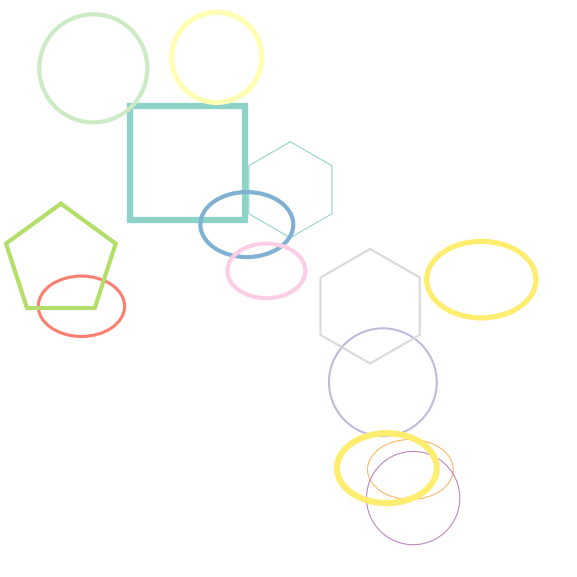[{"shape": "hexagon", "thickness": 0.5, "radius": 0.42, "center": [0.503, 0.671]}, {"shape": "square", "thickness": 3, "radius": 0.49, "center": [0.325, 0.718]}, {"shape": "circle", "thickness": 2.5, "radius": 0.39, "center": [0.375, 0.9]}, {"shape": "circle", "thickness": 1, "radius": 0.47, "center": [0.663, 0.337]}, {"shape": "oval", "thickness": 1.5, "radius": 0.37, "center": [0.141, 0.469]}, {"shape": "oval", "thickness": 2, "radius": 0.4, "center": [0.427, 0.61]}, {"shape": "oval", "thickness": 0.5, "radius": 0.37, "center": [0.711, 0.186]}, {"shape": "pentagon", "thickness": 2, "radius": 0.5, "center": [0.105, 0.547]}, {"shape": "oval", "thickness": 2, "radius": 0.34, "center": [0.461, 0.53]}, {"shape": "hexagon", "thickness": 1, "radius": 0.5, "center": [0.641, 0.469]}, {"shape": "circle", "thickness": 0.5, "radius": 0.4, "center": [0.715, 0.137]}, {"shape": "circle", "thickness": 2, "radius": 0.47, "center": [0.162, 0.881]}, {"shape": "oval", "thickness": 2.5, "radius": 0.47, "center": [0.834, 0.515]}, {"shape": "oval", "thickness": 3, "radius": 0.43, "center": [0.67, 0.188]}]